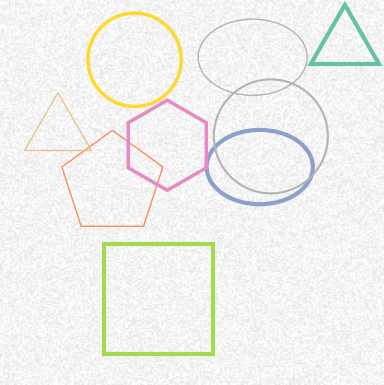[{"shape": "triangle", "thickness": 3, "radius": 0.51, "center": [0.896, 0.885]}, {"shape": "pentagon", "thickness": 1, "radius": 0.69, "center": [0.292, 0.524]}, {"shape": "oval", "thickness": 3, "radius": 0.69, "center": [0.675, 0.566]}, {"shape": "hexagon", "thickness": 2.5, "radius": 0.59, "center": [0.434, 0.623]}, {"shape": "square", "thickness": 3, "radius": 0.71, "center": [0.412, 0.224]}, {"shape": "circle", "thickness": 2.5, "radius": 0.61, "center": [0.35, 0.845]}, {"shape": "triangle", "thickness": 1, "radius": 0.5, "center": [0.151, 0.659]}, {"shape": "circle", "thickness": 1.5, "radius": 0.74, "center": [0.704, 0.646]}, {"shape": "oval", "thickness": 1, "radius": 0.71, "center": [0.656, 0.851]}]